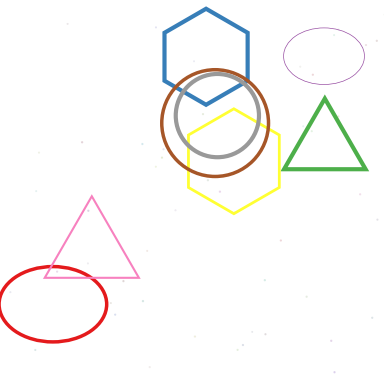[{"shape": "oval", "thickness": 2.5, "radius": 0.7, "center": [0.137, 0.21]}, {"shape": "hexagon", "thickness": 3, "radius": 0.62, "center": [0.535, 0.853]}, {"shape": "triangle", "thickness": 3, "radius": 0.61, "center": [0.844, 0.622]}, {"shape": "oval", "thickness": 0.5, "radius": 0.53, "center": [0.842, 0.854]}, {"shape": "hexagon", "thickness": 2, "radius": 0.68, "center": [0.607, 0.581]}, {"shape": "circle", "thickness": 2.5, "radius": 0.69, "center": [0.559, 0.68]}, {"shape": "triangle", "thickness": 1.5, "radius": 0.71, "center": [0.238, 0.349]}, {"shape": "circle", "thickness": 3, "radius": 0.54, "center": [0.565, 0.7]}]